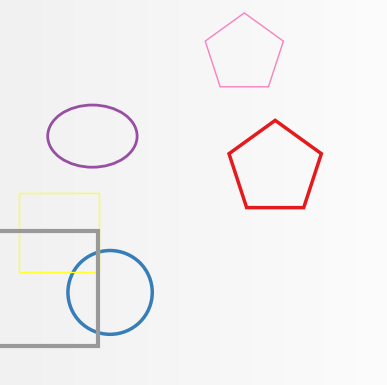[{"shape": "pentagon", "thickness": 2.5, "radius": 0.63, "center": [0.71, 0.562]}, {"shape": "circle", "thickness": 2.5, "radius": 0.54, "center": [0.284, 0.24]}, {"shape": "oval", "thickness": 2, "radius": 0.58, "center": [0.238, 0.646]}, {"shape": "square", "thickness": 1, "radius": 0.52, "center": [0.153, 0.396]}, {"shape": "pentagon", "thickness": 1, "radius": 0.53, "center": [0.63, 0.86]}, {"shape": "square", "thickness": 3, "radius": 0.74, "center": [0.105, 0.25]}]